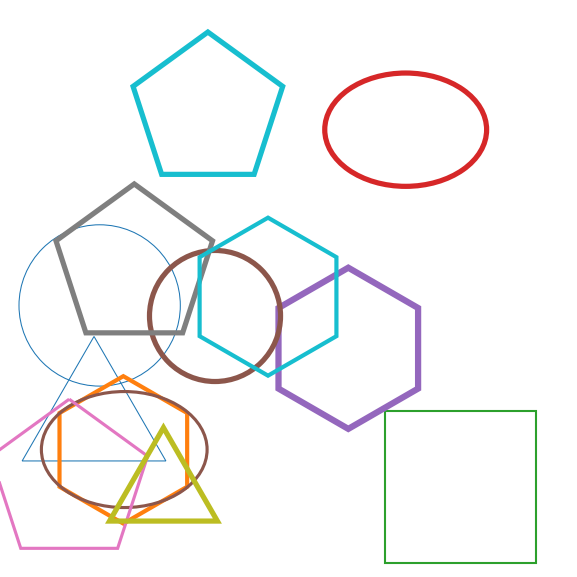[{"shape": "circle", "thickness": 0.5, "radius": 0.7, "center": [0.173, 0.47]}, {"shape": "triangle", "thickness": 0.5, "radius": 0.72, "center": [0.163, 0.273]}, {"shape": "hexagon", "thickness": 2, "radius": 0.64, "center": [0.214, 0.22]}, {"shape": "square", "thickness": 1, "radius": 0.66, "center": [0.797, 0.156]}, {"shape": "oval", "thickness": 2.5, "radius": 0.7, "center": [0.702, 0.775]}, {"shape": "hexagon", "thickness": 3, "radius": 0.7, "center": [0.603, 0.396]}, {"shape": "circle", "thickness": 2.5, "radius": 0.57, "center": [0.372, 0.452]}, {"shape": "oval", "thickness": 1.5, "radius": 0.72, "center": [0.215, 0.221]}, {"shape": "pentagon", "thickness": 1.5, "radius": 0.71, "center": [0.12, 0.165]}, {"shape": "pentagon", "thickness": 2.5, "radius": 0.71, "center": [0.233, 0.538]}, {"shape": "triangle", "thickness": 2.5, "radius": 0.54, "center": [0.283, 0.151]}, {"shape": "hexagon", "thickness": 2, "radius": 0.68, "center": [0.464, 0.485]}, {"shape": "pentagon", "thickness": 2.5, "radius": 0.68, "center": [0.36, 0.807]}]